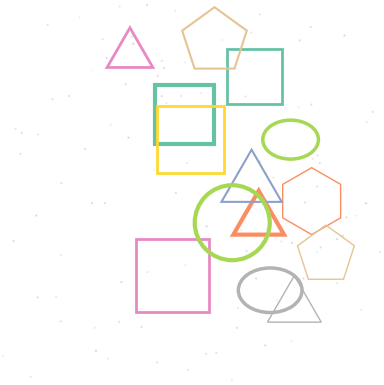[{"shape": "square", "thickness": 3, "radius": 0.38, "center": [0.48, 0.702]}, {"shape": "square", "thickness": 2, "radius": 0.36, "center": [0.661, 0.801]}, {"shape": "triangle", "thickness": 3, "radius": 0.38, "center": [0.672, 0.429]}, {"shape": "hexagon", "thickness": 1, "radius": 0.43, "center": [0.81, 0.478]}, {"shape": "triangle", "thickness": 1.5, "radius": 0.45, "center": [0.653, 0.521]}, {"shape": "triangle", "thickness": 2, "radius": 0.34, "center": [0.338, 0.859]}, {"shape": "square", "thickness": 2, "radius": 0.47, "center": [0.448, 0.285]}, {"shape": "oval", "thickness": 2.5, "radius": 0.36, "center": [0.755, 0.637]}, {"shape": "circle", "thickness": 3, "radius": 0.49, "center": [0.603, 0.422]}, {"shape": "square", "thickness": 2, "radius": 0.43, "center": [0.494, 0.638]}, {"shape": "pentagon", "thickness": 1.5, "radius": 0.44, "center": [0.557, 0.893]}, {"shape": "pentagon", "thickness": 1, "radius": 0.39, "center": [0.847, 0.338]}, {"shape": "oval", "thickness": 2.5, "radius": 0.41, "center": [0.702, 0.246]}, {"shape": "triangle", "thickness": 1, "radius": 0.4, "center": [0.765, 0.204]}]